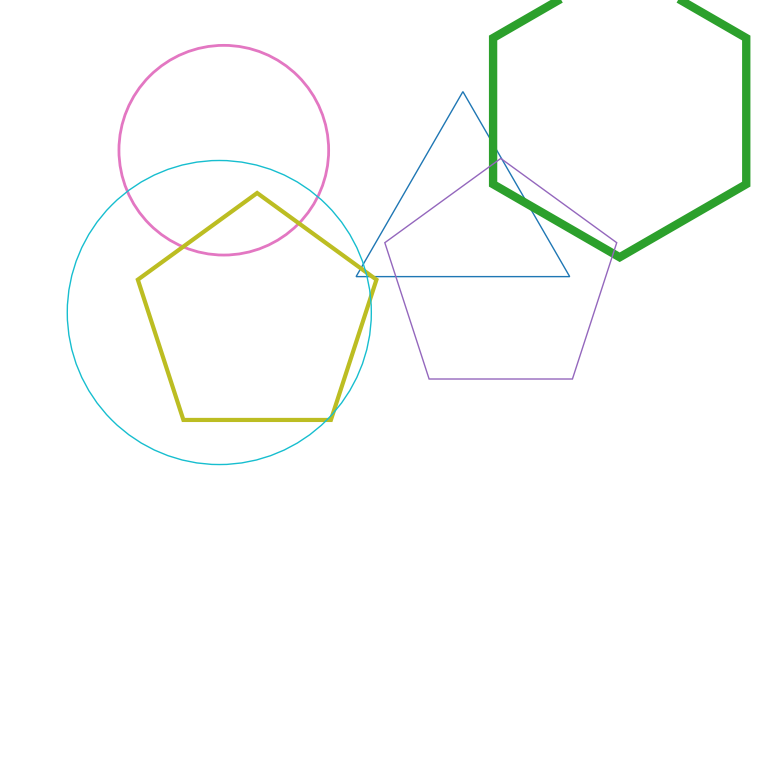[{"shape": "triangle", "thickness": 0.5, "radius": 0.8, "center": [0.601, 0.721]}, {"shape": "hexagon", "thickness": 3, "radius": 0.95, "center": [0.805, 0.856]}, {"shape": "pentagon", "thickness": 0.5, "radius": 0.79, "center": [0.65, 0.636]}, {"shape": "circle", "thickness": 1, "radius": 0.68, "center": [0.291, 0.805]}, {"shape": "pentagon", "thickness": 1.5, "radius": 0.81, "center": [0.334, 0.586]}, {"shape": "circle", "thickness": 0.5, "radius": 0.99, "center": [0.285, 0.594]}]